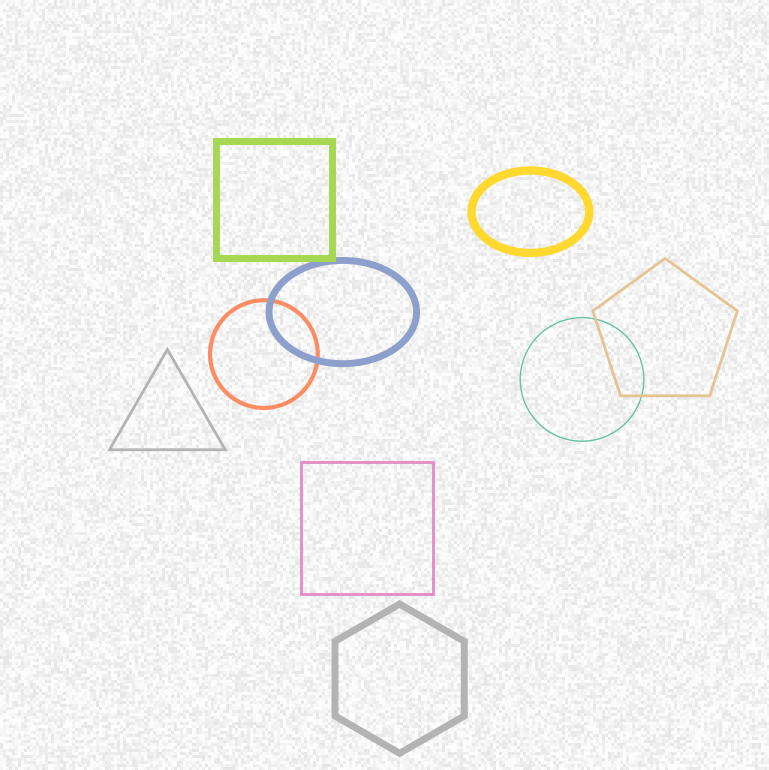[{"shape": "circle", "thickness": 0.5, "radius": 0.4, "center": [0.756, 0.507]}, {"shape": "circle", "thickness": 1.5, "radius": 0.35, "center": [0.343, 0.54]}, {"shape": "oval", "thickness": 2.5, "radius": 0.48, "center": [0.445, 0.595]}, {"shape": "square", "thickness": 1, "radius": 0.43, "center": [0.477, 0.315]}, {"shape": "square", "thickness": 2.5, "radius": 0.38, "center": [0.356, 0.741]}, {"shape": "oval", "thickness": 3, "radius": 0.38, "center": [0.689, 0.725]}, {"shape": "pentagon", "thickness": 1, "radius": 0.49, "center": [0.864, 0.566]}, {"shape": "triangle", "thickness": 1, "radius": 0.43, "center": [0.217, 0.459]}, {"shape": "hexagon", "thickness": 2.5, "radius": 0.48, "center": [0.519, 0.119]}]